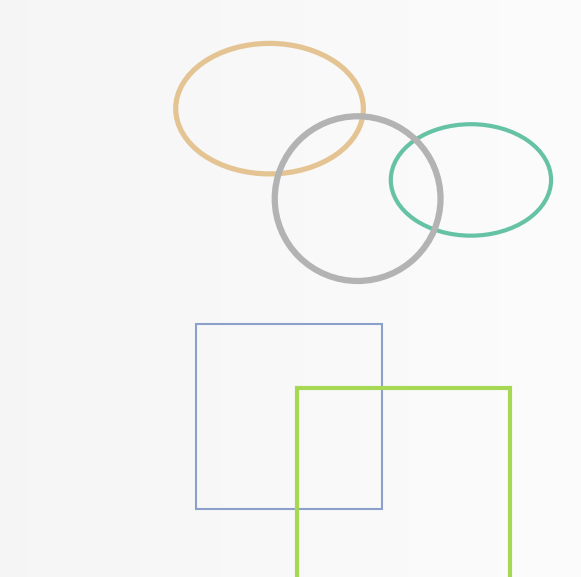[{"shape": "oval", "thickness": 2, "radius": 0.69, "center": [0.81, 0.688]}, {"shape": "square", "thickness": 1, "radius": 0.8, "center": [0.497, 0.278]}, {"shape": "square", "thickness": 2, "radius": 0.92, "center": [0.694, 0.145]}, {"shape": "oval", "thickness": 2.5, "radius": 0.81, "center": [0.464, 0.811]}, {"shape": "circle", "thickness": 3, "radius": 0.71, "center": [0.615, 0.655]}]